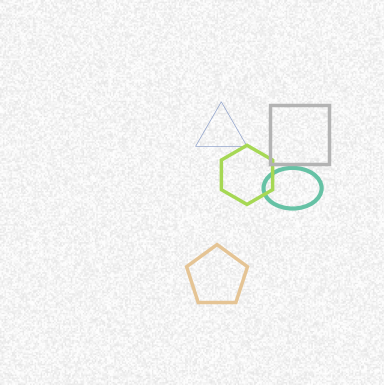[{"shape": "oval", "thickness": 3, "radius": 0.38, "center": [0.76, 0.511]}, {"shape": "triangle", "thickness": 0.5, "radius": 0.39, "center": [0.575, 0.658]}, {"shape": "hexagon", "thickness": 2.5, "radius": 0.38, "center": [0.642, 0.546]}, {"shape": "pentagon", "thickness": 2.5, "radius": 0.42, "center": [0.564, 0.282]}, {"shape": "square", "thickness": 2.5, "radius": 0.38, "center": [0.779, 0.65]}]